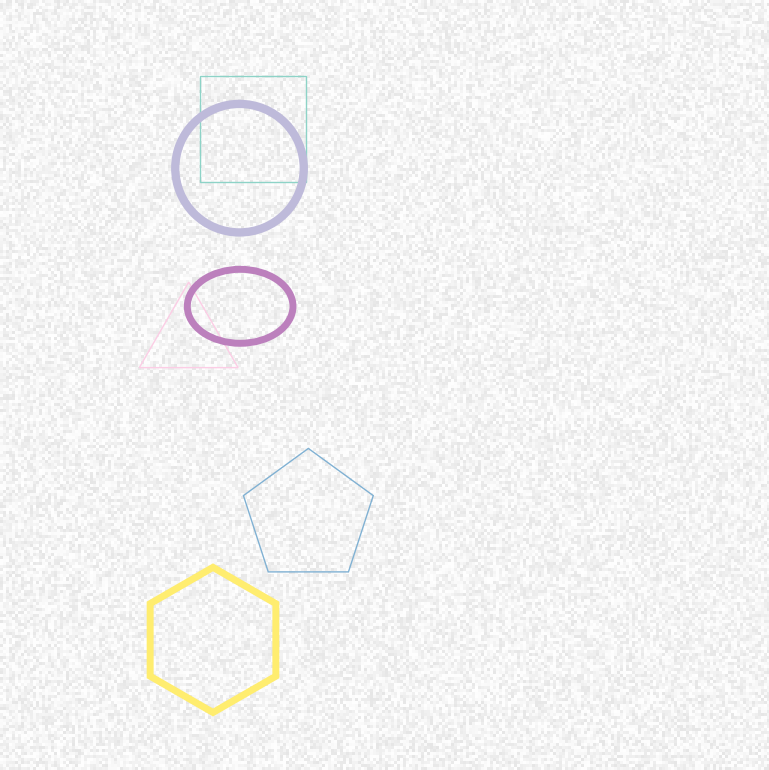[{"shape": "square", "thickness": 0.5, "radius": 0.35, "center": [0.329, 0.832]}, {"shape": "circle", "thickness": 3, "radius": 0.42, "center": [0.311, 0.782]}, {"shape": "pentagon", "thickness": 0.5, "radius": 0.44, "center": [0.4, 0.329]}, {"shape": "triangle", "thickness": 0.5, "radius": 0.37, "center": [0.245, 0.56]}, {"shape": "oval", "thickness": 2.5, "radius": 0.34, "center": [0.312, 0.602]}, {"shape": "hexagon", "thickness": 2.5, "radius": 0.47, "center": [0.277, 0.169]}]